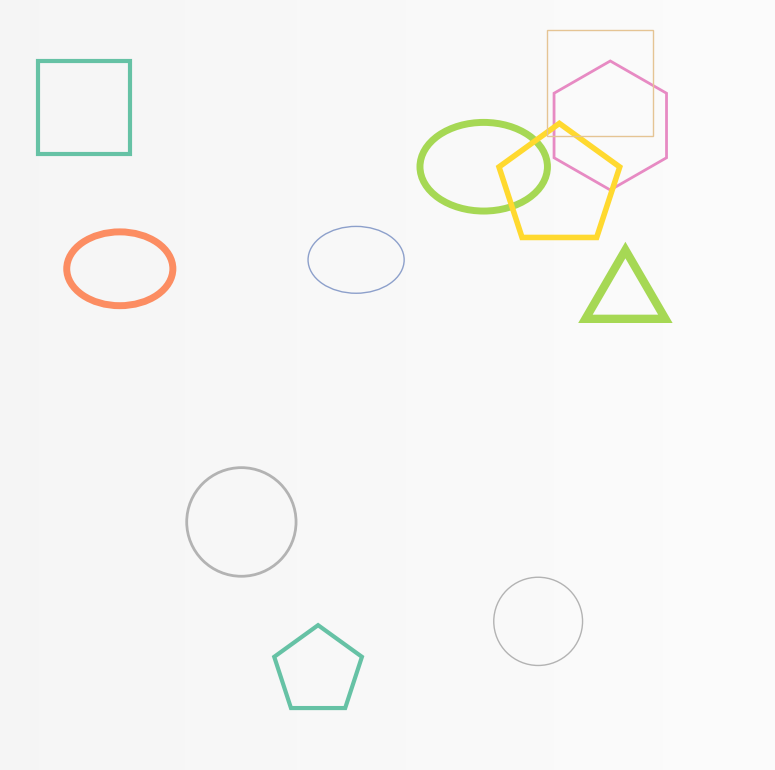[{"shape": "square", "thickness": 1.5, "radius": 0.3, "center": [0.108, 0.86]}, {"shape": "pentagon", "thickness": 1.5, "radius": 0.3, "center": [0.41, 0.129]}, {"shape": "oval", "thickness": 2.5, "radius": 0.34, "center": [0.155, 0.651]}, {"shape": "oval", "thickness": 0.5, "radius": 0.31, "center": [0.459, 0.663]}, {"shape": "hexagon", "thickness": 1, "radius": 0.42, "center": [0.787, 0.837]}, {"shape": "triangle", "thickness": 3, "radius": 0.3, "center": [0.807, 0.616]}, {"shape": "oval", "thickness": 2.5, "radius": 0.41, "center": [0.624, 0.783]}, {"shape": "pentagon", "thickness": 2, "radius": 0.41, "center": [0.722, 0.758]}, {"shape": "square", "thickness": 0.5, "radius": 0.34, "center": [0.774, 0.893]}, {"shape": "circle", "thickness": 1, "radius": 0.35, "center": [0.311, 0.322]}, {"shape": "circle", "thickness": 0.5, "radius": 0.29, "center": [0.694, 0.193]}]